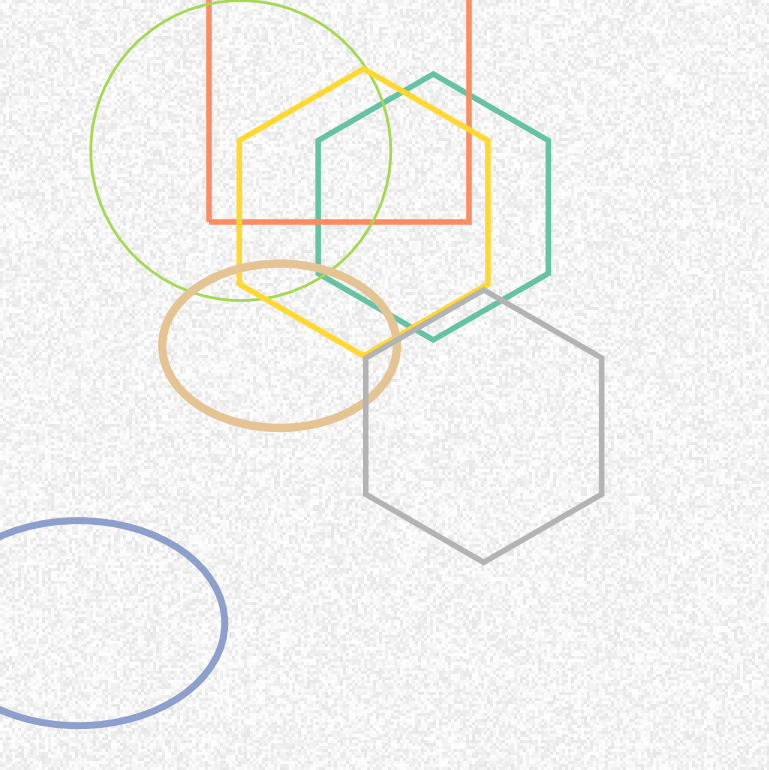[{"shape": "hexagon", "thickness": 2, "radius": 0.86, "center": [0.563, 0.731]}, {"shape": "square", "thickness": 2, "radius": 0.84, "center": [0.44, 0.88]}, {"shape": "oval", "thickness": 2.5, "radius": 0.95, "center": [0.102, 0.191]}, {"shape": "circle", "thickness": 1, "radius": 0.97, "center": [0.313, 0.804]}, {"shape": "hexagon", "thickness": 2, "radius": 0.93, "center": [0.472, 0.724]}, {"shape": "oval", "thickness": 3, "radius": 0.76, "center": [0.363, 0.551]}, {"shape": "hexagon", "thickness": 2, "radius": 0.88, "center": [0.628, 0.447]}]